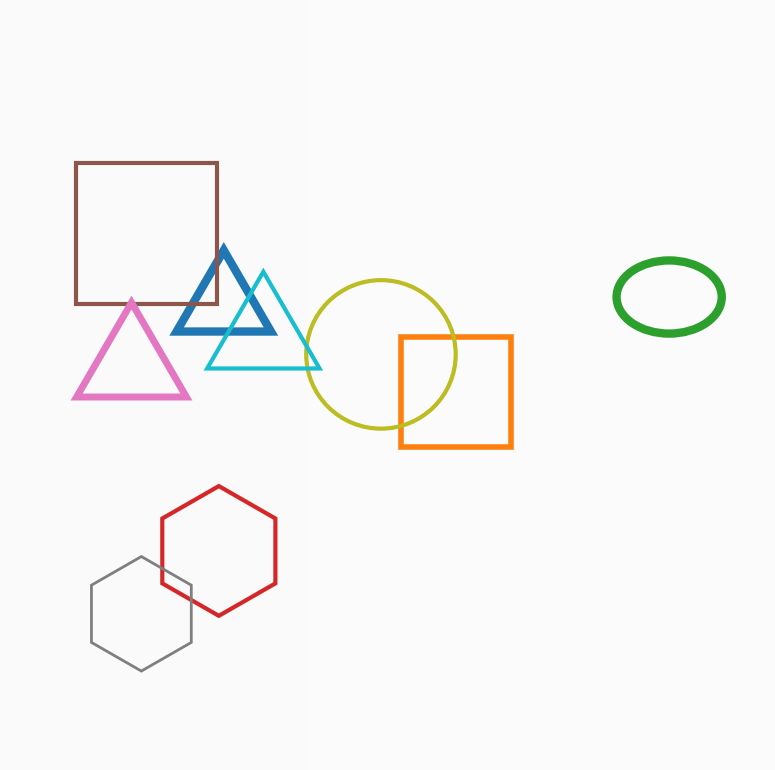[{"shape": "triangle", "thickness": 3, "radius": 0.35, "center": [0.289, 0.605]}, {"shape": "square", "thickness": 2, "radius": 0.36, "center": [0.588, 0.491]}, {"shape": "oval", "thickness": 3, "radius": 0.34, "center": [0.863, 0.614]}, {"shape": "hexagon", "thickness": 1.5, "radius": 0.42, "center": [0.282, 0.284]}, {"shape": "square", "thickness": 1.5, "radius": 0.46, "center": [0.189, 0.697]}, {"shape": "triangle", "thickness": 2.5, "radius": 0.41, "center": [0.17, 0.525]}, {"shape": "hexagon", "thickness": 1, "radius": 0.37, "center": [0.182, 0.203]}, {"shape": "circle", "thickness": 1.5, "radius": 0.48, "center": [0.492, 0.54]}, {"shape": "triangle", "thickness": 1.5, "radius": 0.42, "center": [0.34, 0.563]}]